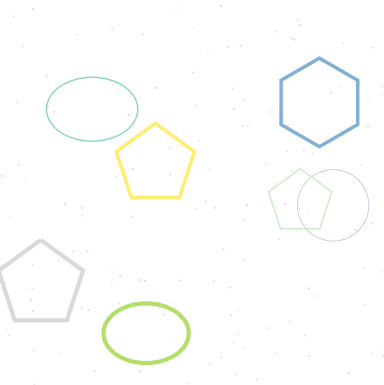[{"shape": "oval", "thickness": 1, "radius": 0.59, "center": [0.239, 0.716]}, {"shape": "circle", "thickness": 0.5, "radius": 0.46, "center": [0.865, 0.467]}, {"shape": "hexagon", "thickness": 2.5, "radius": 0.57, "center": [0.83, 0.734]}, {"shape": "oval", "thickness": 3, "radius": 0.55, "center": [0.38, 0.134]}, {"shape": "pentagon", "thickness": 3, "radius": 0.58, "center": [0.106, 0.261]}, {"shape": "pentagon", "thickness": 1, "radius": 0.43, "center": [0.78, 0.475]}, {"shape": "pentagon", "thickness": 2.5, "radius": 0.53, "center": [0.403, 0.573]}]